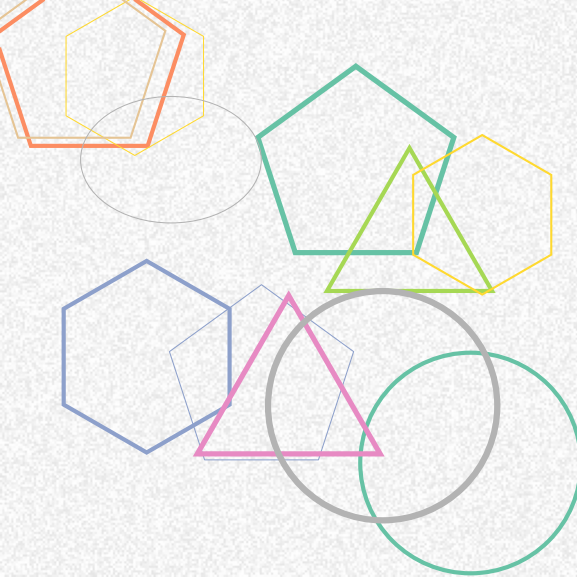[{"shape": "circle", "thickness": 2, "radius": 0.96, "center": [0.815, 0.197]}, {"shape": "pentagon", "thickness": 2.5, "radius": 0.89, "center": [0.616, 0.706]}, {"shape": "pentagon", "thickness": 2, "radius": 0.86, "center": [0.155, 0.886]}, {"shape": "hexagon", "thickness": 2, "radius": 0.83, "center": [0.254, 0.381]}, {"shape": "pentagon", "thickness": 0.5, "radius": 0.84, "center": [0.453, 0.338]}, {"shape": "triangle", "thickness": 2.5, "radius": 0.91, "center": [0.5, 0.305]}, {"shape": "triangle", "thickness": 2, "radius": 0.83, "center": [0.709, 0.578]}, {"shape": "hexagon", "thickness": 1, "radius": 0.69, "center": [0.835, 0.627]}, {"shape": "hexagon", "thickness": 0.5, "radius": 0.69, "center": [0.233, 0.867]}, {"shape": "pentagon", "thickness": 1, "radius": 0.83, "center": [0.129, 0.895]}, {"shape": "oval", "thickness": 0.5, "radius": 0.78, "center": [0.296, 0.723]}, {"shape": "circle", "thickness": 3, "radius": 0.99, "center": [0.663, 0.297]}]